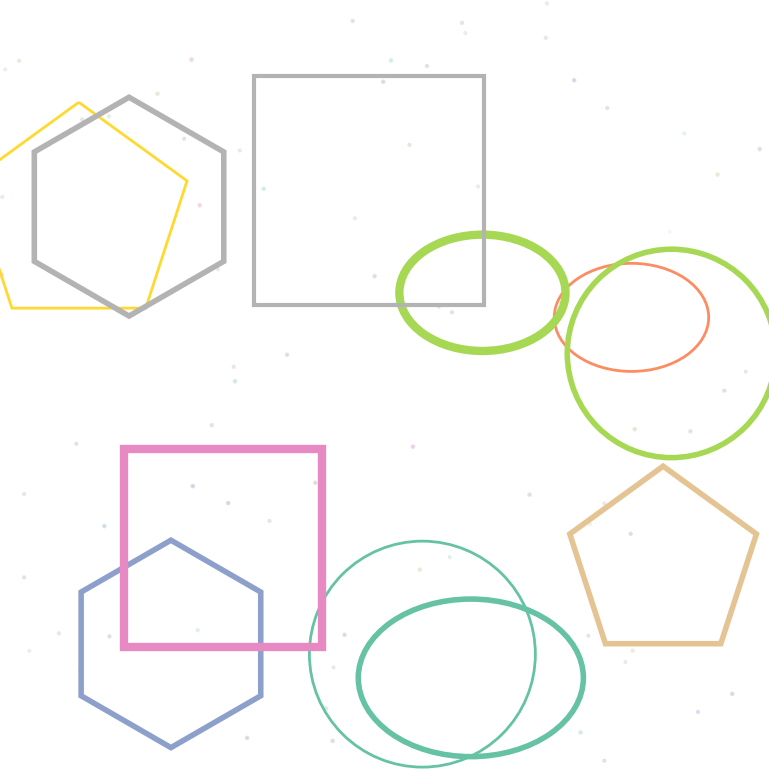[{"shape": "oval", "thickness": 2, "radius": 0.73, "center": [0.611, 0.12]}, {"shape": "circle", "thickness": 1, "radius": 0.73, "center": [0.549, 0.15]}, {"shape": "oval", "thickness": 1, "radius": 0.5, "center": [0.82, 0.588]}, {"shape": "hexagon", "thickness": 2, "radius": 0.67, "center": [0.222, 0.164]}, {"shape": "square", "thickness": 3, "radius": 0.64, "center": [0.289, 0.288]}, {"shape": "oval", "thickness": 3, "radius": 0.54, "center": [0.627, 0.62]}, {"shape": "circle", "thickness": 2, "radius": 0.68, "center": [0.872, 0.541]}, {"shape": "pentagon", "thickness": 1, "radius": 0.74, "center": [0.102, 0.719]}, {"shape": "pentagon", "thickness": 2, "radius": 0.64, "center": [0.861, 0.267]}, {"shape": "square", "thickness": 1.5, "radius": 0.75, "center": [0.479, 0.753]}, {"shape": "hexagon", "thickness": 2, "radius": 0.71, "center": [0.168, 0.732]}]